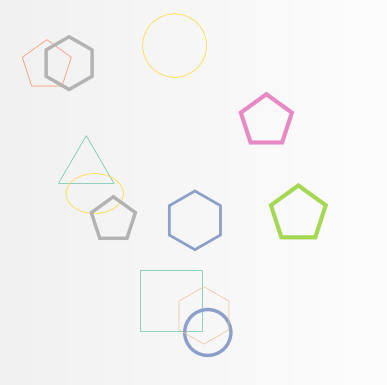[{"shape": "square", "thickness": 0.5, "radius": 0.4, "center": [0.442, 0.219]}, {"shape": "triangle", "thickness": 0.5, "radius": 0.41, "center": [0.223, 0.565]}, {"shape": "pentagon", "thickness": 0.5, "radius": 0.33, "center": [0.121, 0.83]}, {"shape": "circle", "thickness": 2.5, "radius": 0.3, "center": [0.536, 0.136]}, {"shape": "hexagon", "thickness": 2, "radius": 0.38, "center": [0.503, 0.428]}, {"shape": "pentagon", "thickness": 3, "radius": 0.35, "center": [0.687, 0.686]}, {"shape": "pentagon", "thickness": 3, "radius": 0.37, "center": [0.77, 0.444]}, {"shape": "circle", "thickness": 0.5, "radius": 0.41, "center": [0.451, 0.882]}, {"shape": "oval", "thickness": 0.5, "radius": 0.37, "center": [0.245, 0.497]}, {"shape": "hexagon", "thickness": 0.5, "radius": 0.37, "center": [0.526, 0.181]}, {"shape": "hexagon", "thickness": 2.5, "radius": 0.34, "center": [0.178, 0.836]}, {"shape": "pentagon", "thickness": 2.5, "radius": 0.3, "center": [0.293, 0.429]}]